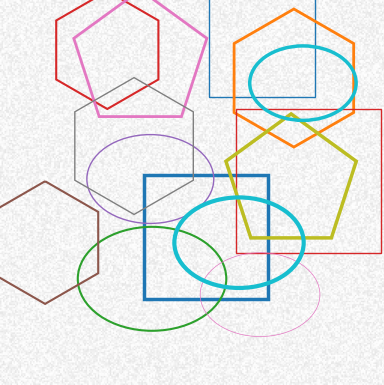[{"shape": "square", "thickness": 1, "radius": 0.69, "center": [0.681, 0.884]}, {"shape": "square", "thickness": 2.5, "radius": 0.81, "center": [0.535, 0.385]}, {"shape": "hexagon", "thickness": 2, "radius": 0.9, "center": [0.763, 0.797]}, {"shape": "oval", "thickness": 1.5, "radius": 0.96, "center": [0.395, 0.276]}, {"shape": "hexagon", "thickness": 1.5, "radius": 0.77, "center": [0.279, 0.87]}, {"shape": "square", "thickness": 1, "radius": 0.94, "center": [0.802, 0.53]}, {"shape": "oval", "thickness": 1, "radius": 0.82, "center": [0.39, 0.535]}, {"shape": "hexagon", "thickness": 1.5, "radius": 0.8, "center": [0.117, 0.37]}, {"shape": "oval", "thickness": 0.5, "radius": 0.78, "center": [0.675, 0.235]}, {"shape": "pentagon", "thickness": 2, "radius": 0.91, "center": [0.364, 0.844]}, {"shape": "hexagon", "thickness": 1, "radius": 0.89, "center": [0.348, 0.621]}, {"shape": "pentagon", "thickness": 2.5, "radius": 0.89, "center": [0.756, 0.526]}, {"shape": "oval", "thickness": 3, "radius": 0.84, "center": [0.621, 0.37]}, {"shape": "oval", "thickness": 2.5, "radius": 0.69, "center": [0.787, 0.784]}]